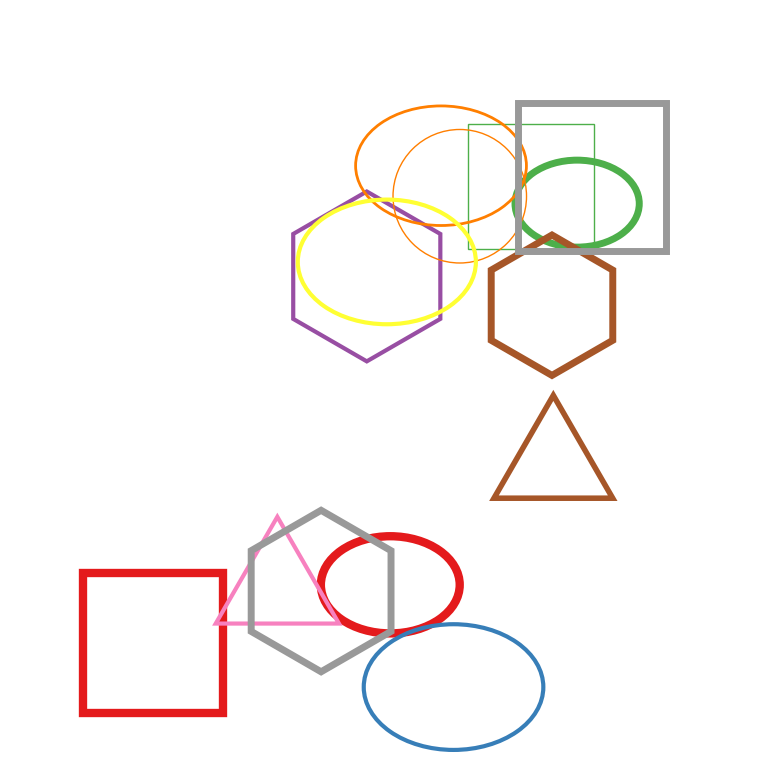[{"shape": "oval", "thickness": 3, "radius": 0.45, "center": [0.507, 0.24]}, {"shape": "square", "thickness": 3, "radius": 0.45, "center": [0.198, 0.165]}, {"shape": "oval", "thickness": 1.5, "radius": 0.58, "center": [0.589, 0.108]}, {"shape": "oval", "thickness": 2.5, "radius": 0.4, "center": [0.75, 0.736]}, {"shape": "square", "thickness": 0.5, "radius": 0.41, "center": [0.69, 0.758]}, {"shape": "hexagon", "thickness": 1.5, "radius": 0.55, "center": [0.476, 0.641]}, {"shape": "oval", "thickness": 1, "radius": 0.55, "center": [0.573, 0.785]}, {"shape": "circle", "thickness": 0.5, "radius": 0.43, "center": [0.597, 0.745]}, {"shape": "oval", "thickness": 1.5, "radius": 0.58, "center": [0.502, 0.66]}, {"shape": "hexagon", "thickness": 2.5, "radius": 0.46, "center": [0.717, 0.604]}, {"shape": "triangle", "thickness": 2, "radius": 0.45, "center": [0.719, 0.397]}, {"shape": "triangle", "thickness": 1.5, "radius": 0.46, "center": [0.36, 0.236]}, {"shape": "square", "thickness": 2.5, "radius": 0.48, "center": [0.769, 0.77]}, {"shape": "hexagon", "thickness": 2.5, "radius": 0.52, "center": [0.417, 0.232]}]